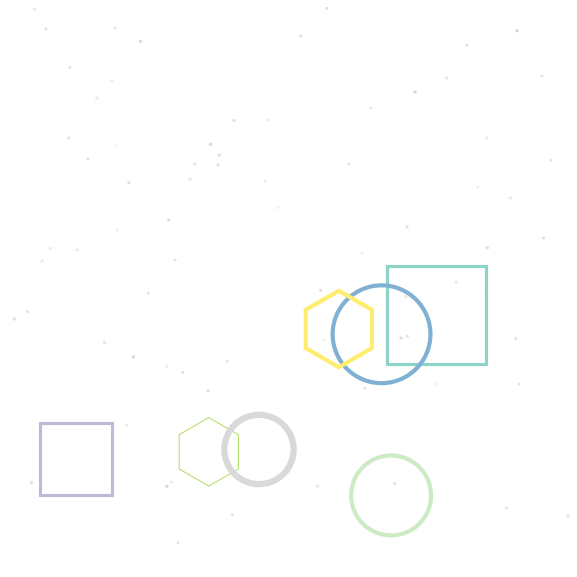[{"shape": "square", "thickness": 1.5, "radius": 0.43, "center": [0.756, 0.454]}, {"shape": "square", "thickness": 1.5, "radius": 0.31, "center": [0.132, 0.204]}, {"shape": "circle", "thickness": 2, "radius": 0.42, "center": [0.661, 0.42]}, {"shape": "hexagon", "thickness": 0.5, "radius": 0.3, "center": [0.362, 0.217]}, {"shape": "circle", "thickness": 3, "radius": 0.3, "center": [0.448, 0.221]}, {"shape": "circle", "thickness": 2, "radius": 0.35, "center": [0.677, 0.141]}, {"shape": "hexagon", "thickness": 2, "radius": 0.33, "center": [0.587, 0.429]}]